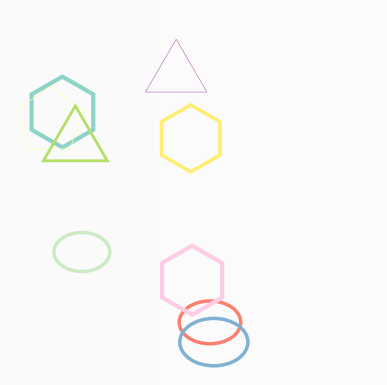[{"shape": "hexagon", "thickness": 3, "radius": 0.46, "center": [0.161, 0.709]}, {"shape": "pentagon", "thickness": 0.5, "radius": 0.45, "center": [0.128, 0.686]}, {"shape": "oval", "thickness": 2.5, "radius": 0.4, "center": [0.542, 0.163]}, {"shape": "oval", "thickness": 2.5, "radius": 0.44, "center": [0.552, 0.111]}, {"shape": "triangle", "thickness": 2, "radius": 0.48, "center": [0.194, 0.63]}, {"shape": "hexagon", "thickness": 3, "radius": 0.45, "center": [0.496, 0.272]}, {"shape": "triangle", "thickness": 0.5, "radius": 0.46, "center": [0.455, 0.807]}, {"shape": "oval", "thickness": 2.5, "radius": 0.36, "center": [0.211, 0.345]}, {"shape": "hexagon", "thickness": 2.5, "radius": 0.43, "center": [0.492, 0.641]}]